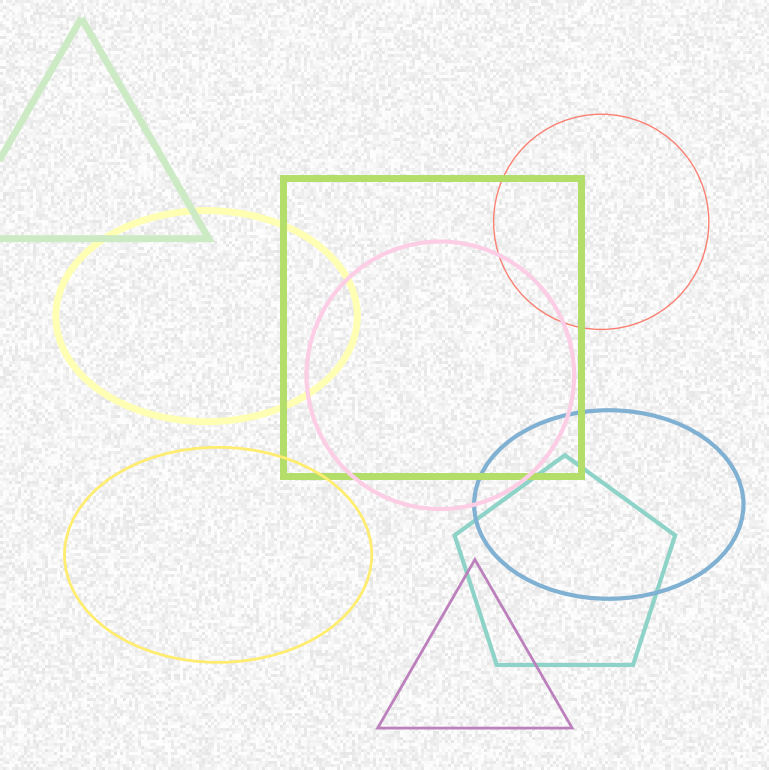[{"shape": "pentagon", "thickness": 1.5, "radius": 0.75, "center": [0.734, 0.258]}, {"shape": "oval", "thickness": 2.5, "radius": 0.98, "center": [0.268, 0.589]}, {"shape": "circle", "thickness": 0.5, "radius": 0.7, "center": [0.781, 0.712]}, {"shape": "oval", "thickness": 1.5, "radius": 0.87, "center": [0.791, 0.345]}, {"shape": "square", "thickness": 2.5, "radius": 0.97, "center": [0.561, 0.575]}, {"shape": "circle", "thickness": 1.5, "radius": 0.87, "center": [0.572, 0.513]}, {"shape": "triangle", "thickness": 1, "radius": 0.73, "center": [0.617, 0.127]}, {"shape": "triangle", "thickness": 2.5, "radius": 0.95, "center": [0.106, 0.786]}, {"shape": "oval", "thickness": 1, "radius": 1.0, "center": [0.283, 0.279]}]